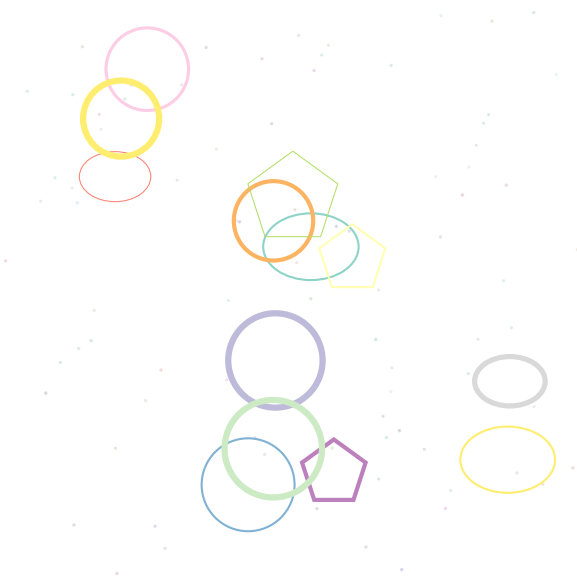[{"shape": "oval", "thickness": 1, "radius": 0.41, "center": [0.538, 0.572]}, {"shape": "pentagon", "thickness": 1, "radius": 0.3, "center": [0.61, 0.551]}, {"shape": "circle", "thickness": 3, "radius": 0.41, "center": [0.477, 0.375]}, {"shape": "oval", "thickness": 0.5, "radius": 0.31, "center": [0.199, 0.693]}, {"shape": "circle", "thickness": 1, "radius": 0.4, "center": [0.43, 0.16]}, {"shape": "circle", "thickness": 2, "radius": 0.34, "center": [0.474, 0.617]}, {"shape": "pentagon", "thickness": 0.5, "radius": 0.41, "center": [0.507, 0.656]}, {"shape": "circle", "thickness": 1.5, "radius": 0.36, "center": [0.255, 0.879]}, {"shape": "oval", "thickness": 2.5, "radius": 0.31, "center": [0.883, 0.339]}, {"shape": "pentagon", "thickness": 2, "radius": 0.29, "center": [0.578, 0.18]}, {"shape": "circle", "thickness": 3, "radius": 0.42, "center": [0.473, 0.222]}, {"shape": "oval", "thickness": 1, "radius": 0.41, "center": [0.879, 0.203]}, {"shape": "circle", "thickness": 3, "radius": 0.33, "center": [0.21, 0.794]}]